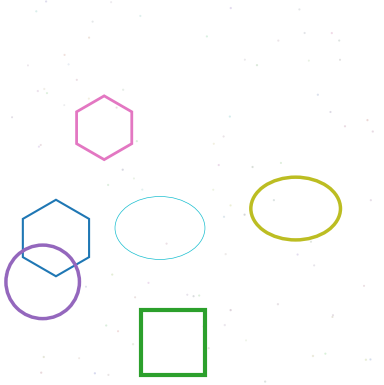[{"shape": "hexagon", "thickness": 1.5, "radius": 0.5, "center": [0.145, 0.382]}, {"shape": "square", "thickness": 3, "radius": 0.42, "center": [0.45, 0.11]}, {"shape": "circle", "thickness": 2.5, "radius": 0.48, "center": [0.111, 0.268]}, {"shape": "hexagon", "thickness": 2, "radius": 0.41, "center": [0.271, 0.668]}, {"shape": "oval", "thickness": 2.5, "radius": 0.58, "center": [0.768, 0.458]}, {"shape": "oval", "thickness": 0.5, "radius": 0.58, "center": [0.416, 0.408]}]